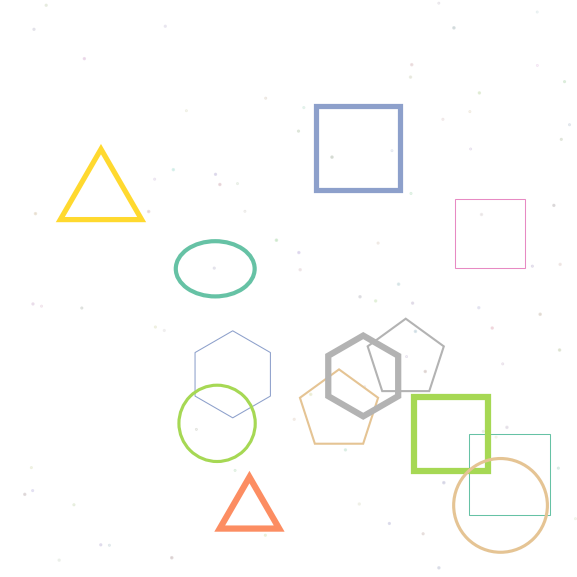[{"shape": "square", "thickness": 0.5, "radius": 0.35, "center": [0.883, 0.178]}, {"shape": "oval", "thickness": 2, "radius": 0.34, "center": [0.373, 0.534]}, {"shape": "triangle", "thickness": 3, "radius": 0.3, "center": [0.432, 0.114]}, {"shape": "square", "thickness": 2.5, "radius": 0.36, "center": [0.619, 0.742]}, {"shape": "hexagon", "thickness": 0.5, "radius": 0.38, "center": [0.403, 0.351]}, {"shape": "square", "thickness": 0.5, "radius": 0.3, "center": [0.848, 0.595]}, {"shape": "square", "thickness": 3, "radius": 0.32, "center": [0.781, 0.247]}, {"shape": "circle", "thickness": 1.5, "radius": 0.33, "center": [0.376, 0.266]}, {"shape": "triangle", "thickness": 2.5, "radius": 0.41, "center": [0.175, 0.66]}, {"shape": "pentagon", "thickness": 1, "radius": 0.36, "center": [0.587, 0.288]}, {"shape": "circle", "thickness": 1.5, "radius": 0.41, "center": [0.867, 0.124]}, {"shape": "pentagon", "thickness": 1, "radius": 0.35, "center": [0.703, 0.378]}, {"shape": "hexagon", "thickness": 3, "radius": 0.35, "center": [0.629, 0.348]}]